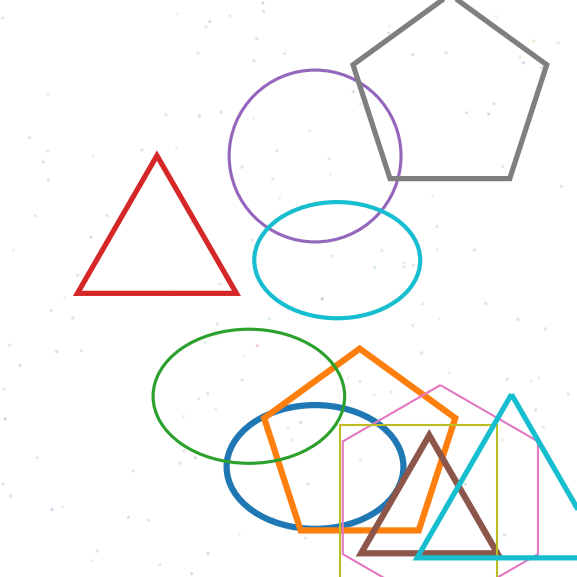[{"shape": "oval", "thickness": 3, "radius": 0.77, "center": [0.546, 0.191]}, {"shape": "pentagon", "thickness": 3, "radius": 0.87, "center": [0.623, 0.221]}, {"shape": "oval", "thickness": 1.5, "radius": 0.83, "center": [0.431, 0.313]}, {"shape": "triangle", "thickness": 2.5, "radius": 0.8, "center": [0.272, 0.571]}, {"shape": "circle", "thickness": 1.5, "radius": 0.74, "center": [0.546, 0.729]}, {"shape": "triangle", "thickness": 3, "radius": 0.68, "center": [0.743, 0.109]}, {"shape": "hexagon", "thickness": 1, "radius": 0.98, "center": [0.763, 0.137]}, {"shape": "pentagon", "thickness": 2.5, "radius": 0.88, "center": [0.779, 0.832]}, {"shape": "square", "thickness": 1, "radius": 0.68, "center": [0.725, 0.126]}, {"shape": "triangle", "thickness": 2.5, "radius": 0.94, "center": [0.886, 0.128]}, {"shape": "oval", "thickness": 2, "radius": 0.72, "center": [0.584, 0.549]}]